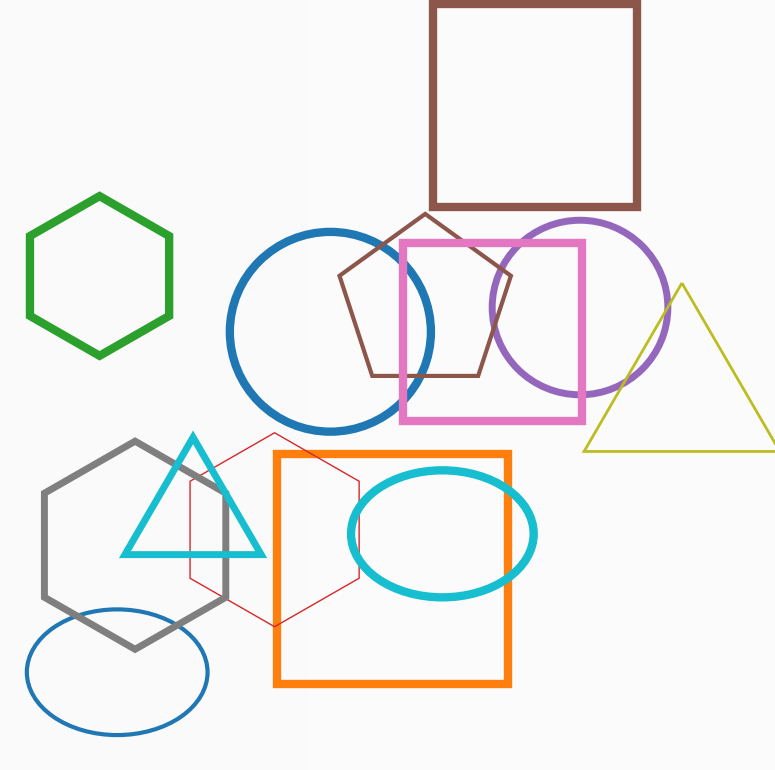[{"shape": "circle", "thickness": 3, "radius": 0.65, "center": [0.426, 0.569]}, {"shape": "oval", "thickness": 1.5, "radius": 0.58, "center": [0.151, 0.127]}, {"shape": "square", "thickness": 3, "radius": 0.75, "center": [0.506, 0.262]}, {"shape": "hexagon", "thickness": 3, "radius": 0.52, "center": [0.128, 0.642]}, {"shape": "hexagon", "thickness": 0.5, "radius": 0.63, "center": [0.354, 0.312]}, {"shape": "circle", "thickness": 2.5, "radius": 0.57, "center": [0.748, 0.601]}, {"shape": "pentagon", "thickness": 1.5, "radius": 0.58, "center": [0.549, 0.606]}, {"shape": "square", "thickness": 3, "radius": 0.66, "center": [0.691, 0.863]}, {"shape": "square", "thickness": 3, "radius": 0.58, "center": [0.636, 0.569]}, {"shape": "hexagon", "thickness": 2.5, "radius": 0.68, "center": [0.174, 0.292]}, {"shape": "triangle", "thickness": 1, "radius": 0.73, "center": [0.88, 0.487]}, {"shape": "oval", "thickness": 3, "radius": 0.59, "center": [0.571, 0.307]}, {"shape": "triangle", "thickness": 2.5, "radius": 0.51, "center": [0.249, 0.33]}]